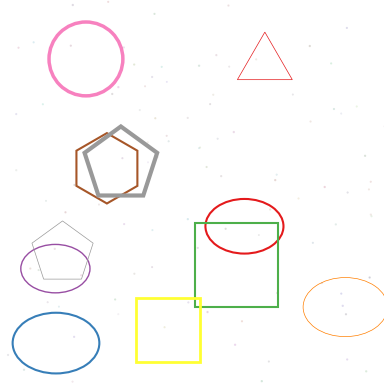[{"shape": "triangle", "thickness": 0.5, "radius": 0.41, "center": [0.688, 0.834]}, {"shape": "oval", "thickness": 1.5, "radius": 0.51, "center": [0.635, 0.412]}, {"shape": "oval", "thickness": 1.5, "radius": 0.56, "center": [0.145, 0.109]}, {"shape": "square", "thickness": 1.5, "radius": 0.54, "center": [0.614, 0.311]}, {"shape": "oval", "thickness": 1, "radius": 0.45, "center": [0.144, 0.302]}, {"shape": "oval", "thickness": 0.5, "radius": 0.55, "center": [0.897, 0.202]}, {"shape": "square", "thickness": 2, "radius": 0.41, "center": [0.437, 0.142]}, {"shape": "hexagon", "thickness": 1.5, "radius": 0.46, "center": [0.278, 0.563]}, {"shape": "circle", "thickness": 2.5, "radius": 0.48, "center": [0.223, 0.847]}, {"shape": "pentagon", "thickness": 3, "radius": 0.5, "center": [0.314, 0.572]}, {"shape": "pentagon", "thickness": 0.5, "radius": 0.42, "center": [0.162, 0.343]}]